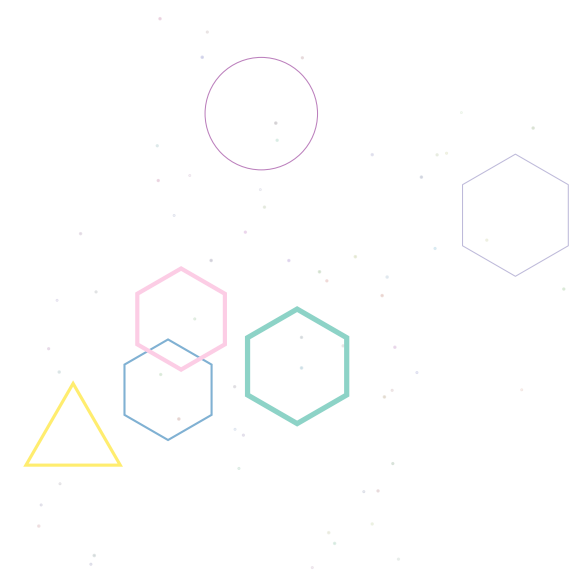[{"shape": "hexagon", "thickness": 2.5, "radius": 0.5, "center": [0.515, 0.365]}, {"shape": "hexagon", "thickness": 0.5, "radius": 0.53, "center": [0.892, 0.626]}, {"shape": "hexagon", "thickness": 1, "radius": 0.44, "center": [0.291, 0.324]}, {"shape": "hexagon", "thickness": 2, "radius": 0.44, "center": [0.314, 0.447]}, {"shape": "circle", "thickness": 0.5, "radius": 0.49, "center": [0.452, 0.802]}, {"shape": "triangle", "thickness": 1.5, "radius": 0.47, "center": [0.127, 0.241]}]